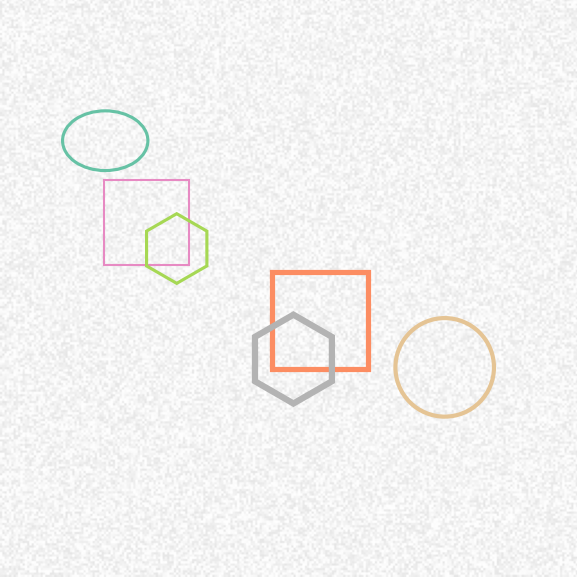[{"shape": "oval", "thickness": 1.5, "radius": 0.37, "center": [0.182, 0.755]}, {"shape": "square", "thickness": 2.5, "radius": 0.42, "center": [0.554, 0.444]}, {"shape": "square", "thickness": 1, "radius": 0.37, "center": [0.254, 0.614]}, {"shape": "hexagon", "thickness": 1.5, "radius": 0.3, "center": [0.306, 0.569]}, {"shape": "circle", "thickness": 2, "radius": 0.43, "center": [0.77, 0.363]}, {"shape": "hexagon", "thickness": 3, "radius": 0.38, "center": [0.508, 0.377]}]